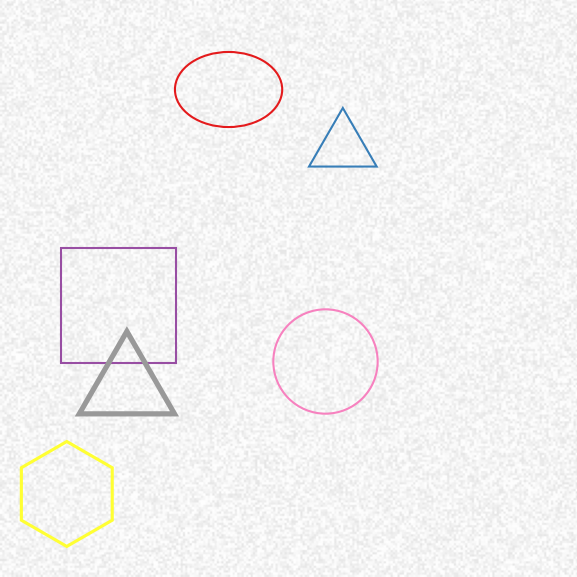[{"shape": "oval", "thickness": 1, "radius": 0.46, "center": [0.396, 0.844]}, {"shape": "triangle", "thickness": 1, "radius": 0.34, "center": [0.594, 0.745]}, {"shape": "square", "thickness": 1, "radius": 0.5, "center": [0.206, 0.47]}, {"shape": "hexagon", "thickness": 1.5, "radius": 0.45, "center": [0.116, 0.144]}, {"shape": "circle", "thickness": 1, "radius": 0.45, "center": [0.564, 0.373]}, {"shape": "triangle", "thickness": 2.5, "radius": 0.48, "center": [0.22, 0.33]}]